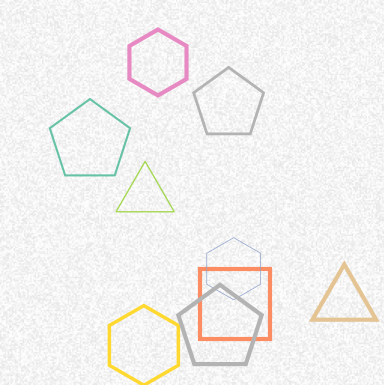[{"shape": "pentagon", "thickness": 1.5, "radius": 0.55, "center": [0.234, 0.633]}, {"shape": "square", "thickness": 3, "radius": 0.45, "center": [0.611, 0.211]}, {"shape": "hexagon", "thickness": 0.5, "radius": 0.4, "center": [0.607, 0.302]}, {"shape": "hexagon", "thickness": 3, "radius": 0.43, "center": [0.41, 0.838]}, {"shape": "triangle", "thickness": 1, "radius": 0.44, "center": [0.377, 0.494]}, {"shape": "hexagon", "thickness": 2.5, "radius": 0.52, "center": [0.374, 0.103]}, {"shape": "triangle", "thickness": 3, "radius": 0.48, "center": [0.894, 0.217]}, {"shape": "pentagon", "thickness": 2, "radius": 0.48, "center": [0.594, 0.73]}, {"shape": "pentagon", "thickness": 3, "radius": 0.57, "center": [0.572, 0.146]}]